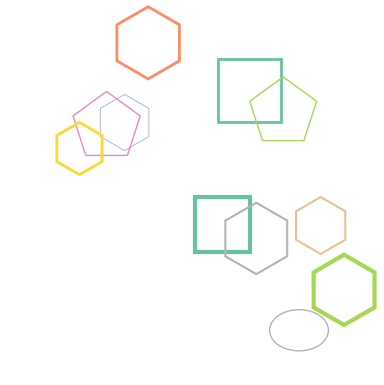[{"shape": "square", "thickness": 2, "radius": 0.41, "center": [0.649, 0.765]}, {"shape": "square", "thickness": 3, "radius": 0.36, "center": [0.578, 0.417]}, {"shape": "hexagon", "thickness": 2, "radius": 0.47, "center": [0.385, 0.889]}, {"shape": "hexagon", "thickness": 0.5, "radius": 0.36, "center": [0.324, 0.682]}, {"shape": "pentagon", "thickness": 1, "radius": 0.46, "center": [0.277, 0.671]}, {"shape": "pentagon", "thickness": 1, "radius": 0.46, "center": [0.735, 0.709]}, {"shape": "hexagon", "thickness": 3, "radius": 0.46, "center": [0.894, 0.247]}, {"shape": "hexagon", "thickness": 2, "radius": 0.34, "center": [0.206, 0.614]}, {"shape": "hexagon", "thickness": 1.5, "radius": 0.37, "center": [0.833, 0.414]}, {"shape": "hexagon", "thickness": 1.5, "radius": 0.46, "center": [0.666, 0.381]}, {"shape": "oval", "thickness": 1, "radius": 0.38, "center": [0.777, 0.142]}]